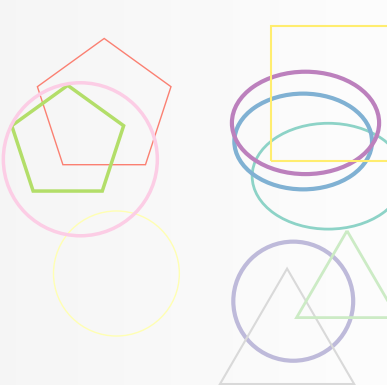[{"shape": "oval", "thickness": 2, "radius": 0.98, "center": [0.847, 0.542]}, {"shape": "circle", "thickness": 1, "radius": 0.81, "center": [0.3, 0.29]}, {"shape": "circle", "thickness": 3, "radius": 0.77, "center": [0.757, 0.218]}, {"shape": "pentagon", "thickness": 1, "radius": 0.91, "center": [0.269, 0.719]}, {"shape": "oval", "thickness": 3, "radius": 0.89, "center": [0.782, 0.632]}, {"shape": "pentagon", "thickness": 2.5, "radius": 0.76, "center": [0.175, 0.627]}, {"shape": "circle", "thickness": 2.5, "radius": 0.99, "center": [0.207, 0.586]}, {"shape": "triangle", "thickness": 1.5, "radius": 1.0, "center": [0.741, 0.102]}, {"shape": "oval", "thickness": 3, "radius": 0.95, "center": [0.788, 0.681]}, {"shape": "triangle", "thickness": 2, "radius": 0.75, "center": [0.896, 0.25]}, {"shape": "square", "thickness": 1.5, "radius": 0.88, "center": [0.877, 0.757]}]